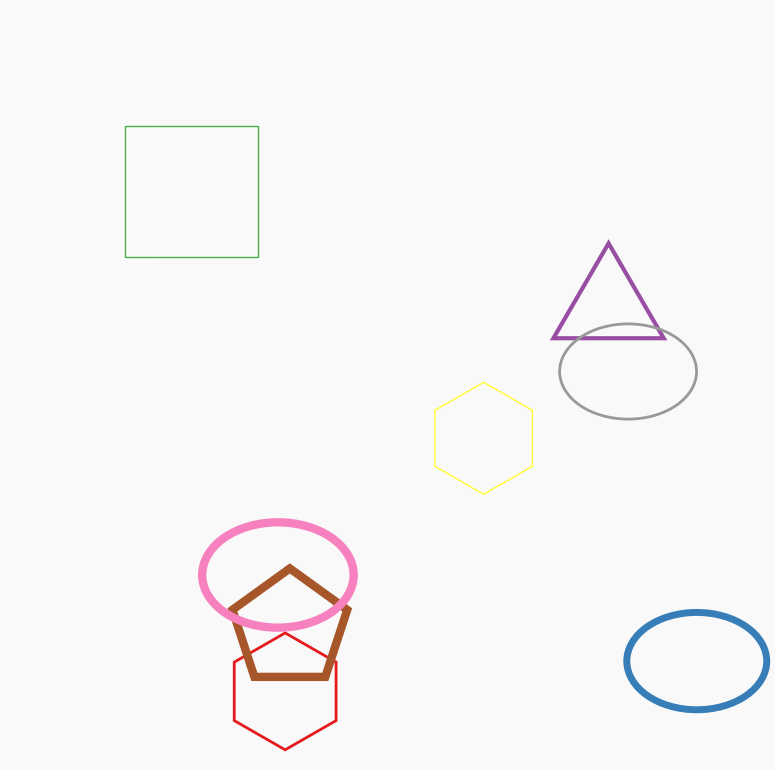[{"shape": "hexagon", "thickness": 1, "radius": 0.38, "center": [0.368, 0.102]}, {"shape": "oval", "thickness": 2.5, "radius": 0.45, "center": [0.899, 0.141]}, {"shape": "square", "thickness": 0.5, "radius": 0.43, "center": [0.247, 0.752]}, {"shape": "triangle", "thickness": 1.5, "radius": 0.41, "center": [0.785, 0.602]}, {"shape": "hexagon", "thickness": 0.5, "radius": 0.36, "center": [0.624, 0.431]}, {"shape": "pentagon", "thickness": 3, "radius": 0.39, "center": [0.374, 0.184]}, {"shape": "oval", "thickness": 3, "radius": 0.49, "center": [0.359, 0.253]}, {"shape": "oval", "thickness": 1, "radius": 0.44, "center": [0.81, 0.518]}]